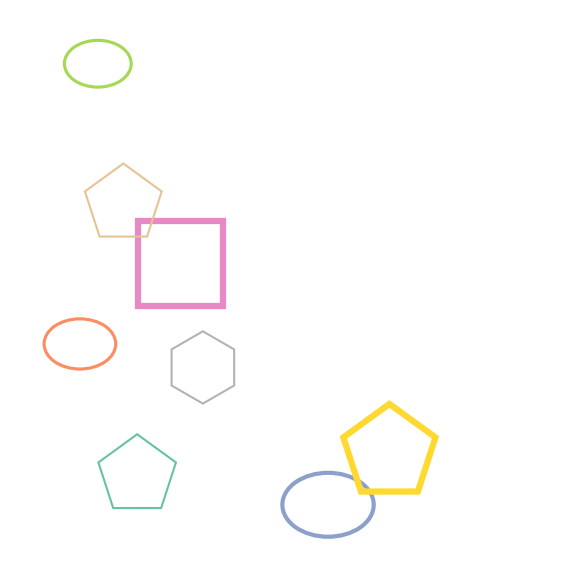[{"shape": "pentagon", "thickness": 1, "radius": 0.35, "center": [0.238, 0.177]}, {"shape": "oval", "thickness": 1.5, "radius": 0.31, "center": [0.138, 0.404]}, {"shape": "oval", "thickness": 2, "radius": 0.4, "center": [0.568, 0.125]}, {"shape": "square", "thickness": 3, "radius": 0.37, "center": [0.313, 0.543]}, {"shape": "oval", "thickness": 1.5, "radius": 0.29, "center": [0.169, 0.889]}, {"shape": "pentagon", "thickness": 3, "radius": 0.42, "center": [0.674, 0.216]}, {"shape": "pentagon", "thickness": 1, "radius": 0.35, "center": [0.214, 0.646]}, {"shape": "hexagon", "thickness": 1, "radius": 0.31, "center": [0.351, 0.363]}]